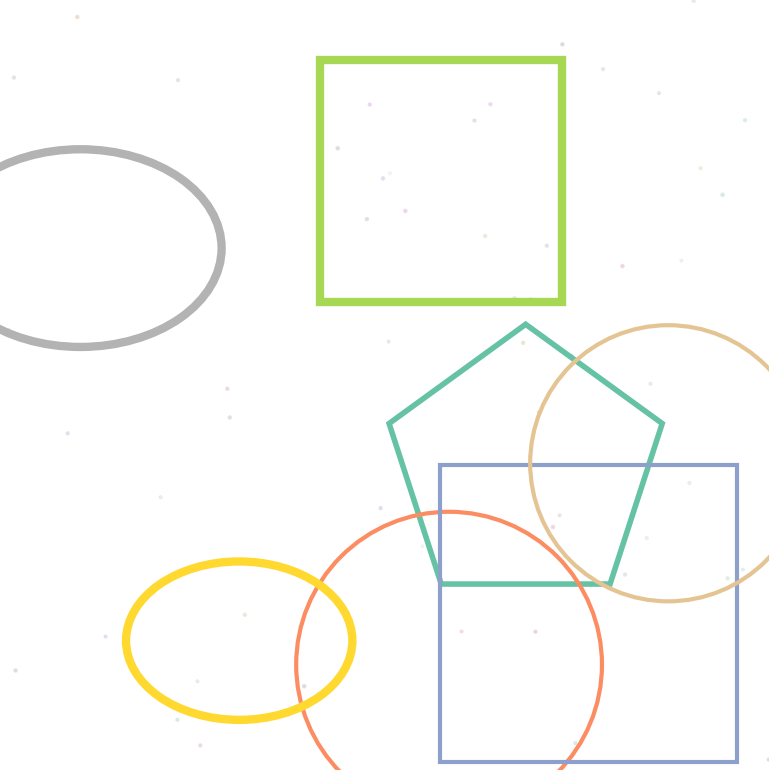[{"shape": "pentagon", "thickness": 2, "radius": 0.93, "center": [0.683, 0.392]}, {"shape": "circle", "thickness": 1.5, "radius": 0.99, "center": [0.583, 0.137]}, {"shape": "square", "thickness": 1.5, "radius": 0.96, "center": [0.764, 0.203]}, {"shape": "square", "thickness": 3, "radius": 0.79, "center": [0.573, 0.765]}, {"shape": "oval", "thickness": 3, "radius": 0.73, "center": [0.311, 0.168]}, {"shape": "circle", "thickness": 1.5, "radius": 0.9, "center": [0.868, 0.398]}, {"shape": "oval", "thickness": 3, "radius": 0.92, "center": [0.104, 0.678]}]